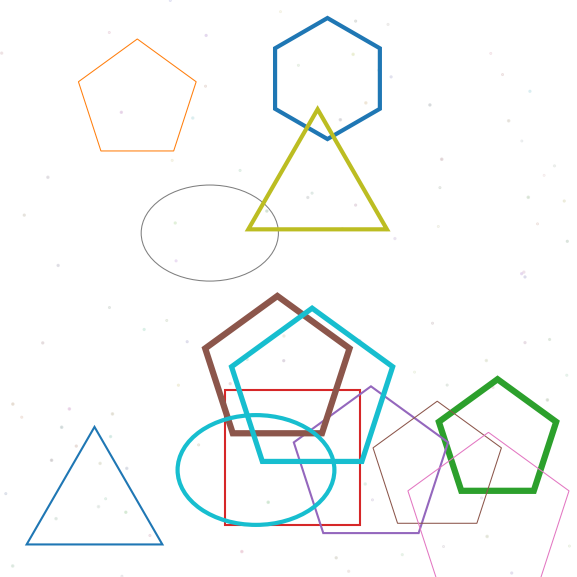[{"shape": "triangle", "thickness": 1, "radius": 0.68, "center": [0.164, 0.124]}, {"shape": "hexagon", "thickness": 2, "radius": 0.52, "center": [0.567, 0.863]}, {"shape": "pentagon", "thickness": 0.5, "radius": 0.54, "center": [0.238, 0.824]}, {"shape": "pentagon", "thickness": 3, "radius": 0.53, "center": [0.862, 0.236]}, {"shape": "square", "thickness": 1, "radius": 0.58, "center": [0.506, 0.207]}, {"shape": "pentagon", "thickness": 1, "radius": 0.7, "center": [0.642, 0.19]}, {"shape": "pentagon", "thickness": 0.5, "radius": 0.58, "center": [0.757, 0.188]}, {"shape": "pentagon", "thickness": 3, "radius": 0.66, "center": [0.48, 0.355]}, {"shape": "pentagon", "thickness": 0.5, "radius": 0.73, "center": [0.846, 0.104]}, {"shape": "oval", "thickness": 0.5, "radius": 0.59, "center": [0.363, 0.596]}, {"shape": "triangle", "thickness": 2, "radius": 0.69, "center": [0.55, 0.671]}, {"shape": "pentagon", "thickness": 2.5, "radius": 0.73, "center": [0.54, 0.319]}, {"shape": "oval", "thickness": 2, "radius": 0.68, "center": [0.443, 0.185]}]